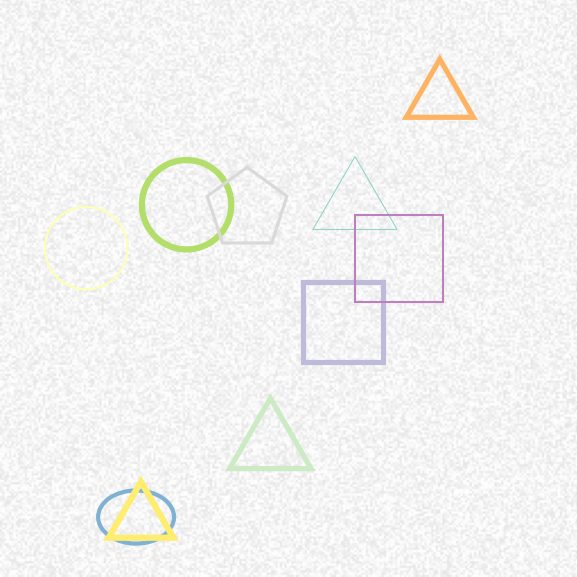[{"shape": "triangle", "thickness": 0.5, "radius": 0.42, "center": [0.615, 0.644]}, {"shape": "circle", "thickness": 1, "radius": 0.36, "center": [0.149, 0.57]}, {"shape": "square", "thickness": 2.5, "radius": 0.35, "center": [0.594, 0.442]}, {"shape": "oval", "thickness": 2, "radius": 0.33, "center": [0.236, 0.104]}, {"shape": "triangle", "thickness": 2.5, "radius": 0.34, "center": [0.762, 0.83]}, {"shape": "circle", "thickness": 3, "radius": 0.39, "center": [0.323, 0.645]}, {"shape": "pentagon", "thickness": 1.5, "radius": 0.36, "center": [0.428, 0.637]}, {"shape": "square", "thickness": 1, "radius": 0.38, "center": [0.691, 0.552]}, {"shape": "triangle", "thickness": 2.5, "radius": 0.41, "center": [0.468, 0.228]}, {"shape": "triangle", "thickness": 3, "radius": 0.32, "center": [0.244, 0.1]}]